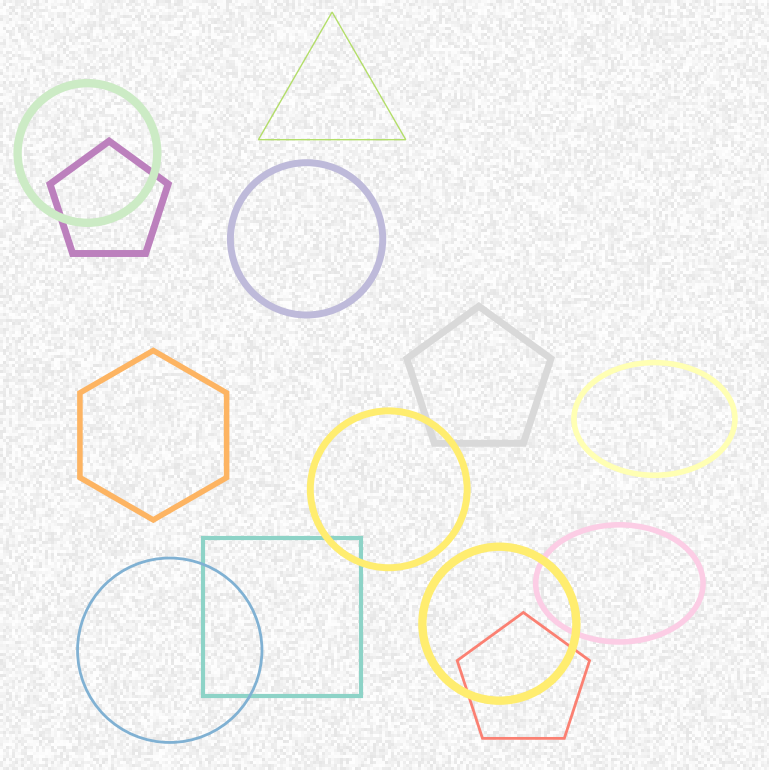[{"shape": "square", "thickness": 1.5, "radius": 0.51, "center": [0.366, 0.199]}, {"shape": "oval", "thickness": 2, "radius": 0.52, "center": [0.85, 0.456]}, {"shape": "circle", "thickness": 2.5, "radius": 0.49, "center": [0.398, 0.69]}, {"shape": "pentagon", "thickness": 1, "radius": 0.45, "center": [0.68, 0.114]}, {"shape": "circle", "thickness": 1, "radius": 0.6, "center": [0.22, 0.156]}, {"shape": "hexagon", "thickness": 2, "radius": 0.55, "center": [0.199, 0.435]}, {"shape": "triangle", "thickness": 0.5, "radius": 0.55, "center": [0.431, 0.874]}, {"shape": "oval", "thickness": 2, "radius": 0.54, "center": [0.804, 0.242]}, {"shape": "pentagon", "thickness": 2.5, "radius": 0.49, "center": [0.622, 0.504]}, {"shape": "pentagon", "thickness": 2.5, "radius": 0.4, "center": [0.142, 0.736]}, {"shape": "circle", "thickness": 3, "radius": 0.45, "center": [0.114, 0.801]}, {"shape": "circle", "thickness": 2.5, "radius": 0.51, "center": [0.505, 0.365]}, {"shape": "circle", "thickness": 3, "radius": 0.5, "center": [0.649, 0.19]}]